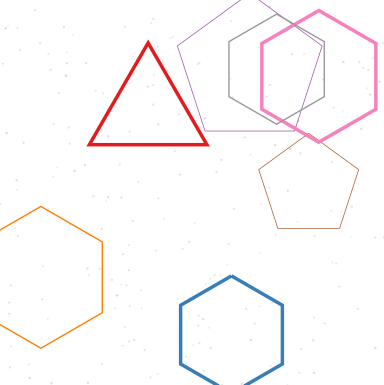[{"shape": "triangle", "thickness": 2.5, "radius": 0.88, "center": [0.385, 0.712]}, {"shape": "hexagon", "thickness": 2.5, "radius": 0.76, "center": [0.601, 0.131]}, {"shape": "pentagon", "thickness": 0.5, "radius": 0.99, "center": [0.649, 0.82]}, {"shape": "hexagon", "thickness": 1, "radius": 0.92, "center": [0.106, 0.28]}, {"shape": "pentagon", "thickness": 0.5, "radius": 0.68, "center": [0.802, 0.517]}, {"shape": "hexagon", "thickness": 2.5, "radius": 0.85, "center": [0.828, 0.802]}, {"shape": "hexagon", "thickness": 1, "radius": 0.71, "center": [0.719, 0.82]}]